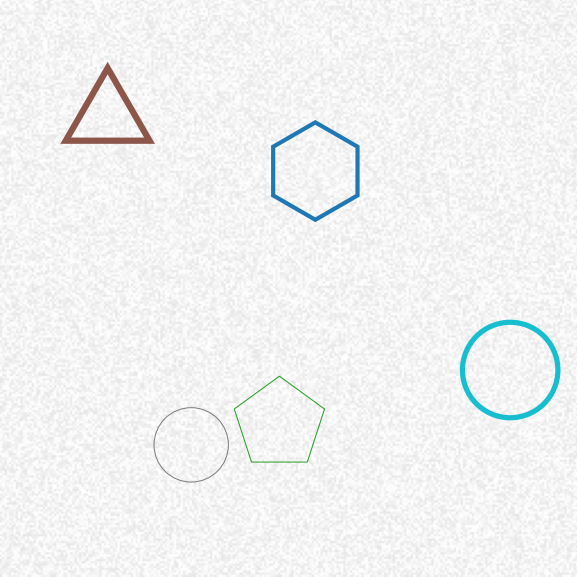[{"shape": "hexagon", "thickness": 2, "radius": 0.42, "center": [0.546, 0.703]}, {"shape": "pentagon", "thickness": 0.5, "radius": 0.41, "center": [0.484, 0.266]}, {"shape": "triangle", "thickness": 3, "radius": 0.42, "center": [0.186, 0.797]}, {"shape": "circle", "thickness": 0.5, "radius": 0.32, "center": [0.331, 0.229]}, {"shape": "circle", "thickness": 2.5, "radius": 0.41, "center": [0.883, 0.358]}]